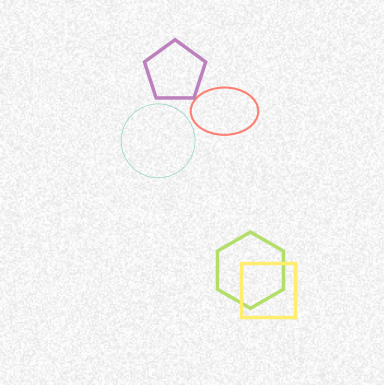[{"shape": "circle", "thickness": 0.5, "radius": 0.48, "center": [0.411, 0.634]}, {"shape": "oval", "thickness": 1.5, "radius": 0.44, "center": [0.583, 0.711]}, {"shape": "hexagon", "thickness": 2.5, "radius": 0.5, "center": [0.651, 0.298]}, {"shape": "pentagon", "thickness": 2.5, "radius": 0.42, "center": [0.455, 0.813]}, {"shape": "square", "thickness": 2.5, "radius": 0.35, "center": [0.695, 0.246]}]